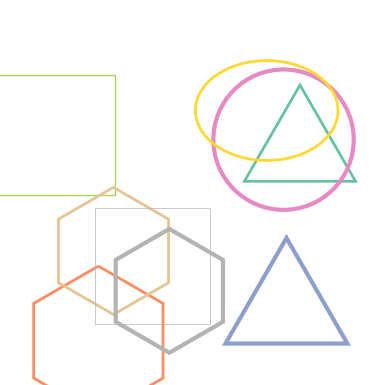[{"shape": "triangle", "thickness": 2, "radius": 0.83, "center": [0.779, 0.612]}, {"shape": "hexagon", "thickness": 2, "radius": 0.97, "center": [0.256, 0.115]}, {"shape": "triangle", "thickness": 3, "radius": 0.91, "center": [0.744, 0.199]}, {"shape": "circle", "thickness": 3, "radius": 0.91, "center": [0.737, 0.637]}, {"shape": "square", "thickness": 1, "radius": 0.78, "center": [0.144, 0.65]}, {"shape": "oval", "thickness": 2, "radius": 0.93, "center": [0.693, 0.713]}, {"shape": "hexagon", "thickness": 2, "radius": 0.83, "center": [0.295, 0.348]}, {"shape": "square", "thickness": 0.5, "radius": 0.75, "center": [0.396, 0.309]}, {"shape": "hexagon", "thickness": 3, "radius": 0.8, "center": [0.44, 0.245]}]